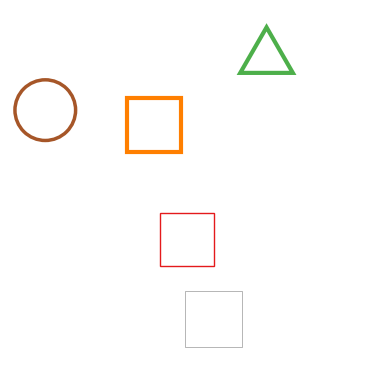[{"shape": "square", "thickness": 1, "radius": 0.35, "center": [0.486, 0.379]}, {"shape": "triangle", "thickness": 3, "radius": 0.39, "center": [0.692, 0.85]}, {"shape": "square", "thickness": 3, "radius": 0.35, "center": [0.4, 0.675]}, {"shape": "circle", "thickness": 2.5, "radius": 0.39, "center": [0.118, 0.714]}, {"shape": "square", "thickness": 0.5, "radius": 0.37, "center": [0.554, 0.172]}]